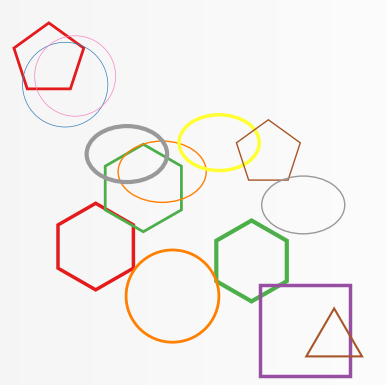[{"shape": "hexagon", "thickness": 2.5, "radius": 0.56, "center": [0.247, 0.36]}, {"shape": "pentagon", "thickness": 2, "radius": 0.47, "center": [0.126, 0.846]}, {"shape": "circle", "thickness": 0.5, "radius": 0.55, "center": [0.168, 0.78]}, {"shape": "hexagon", "thickness": 2, "radius": 0.57, "center": [0.37, 0.512]}, {"shape": "hexagon", "thickness": 3, "radius": 0.53, "center": [0.649, 0.322]}, {"shape": "square", "thickness": 2.5, "radius": 0.59, "center": [0.787, 0.142]}, {"shape": "oval", "thickness": 1, "radius": 0.57, "center": [0.419, 0.554]}, {"shape": "circle", "thickness": 2, "radius": 0.6, "center": [0.445, 0.231]}, {"shape": "oval", "thickness": 2.5, "radius": 0.52, "center": [0.566, 0.629]}, {"shape": "triangle", "thickness": 1.5, "radius": 0.42, "center": [0.862, 0.116]}, {"shape": "pentagon", "thickness": 1, "radius": 0.43, "center": [0.693, 0.602]}, {"shape": "circle", "thickness": 0.5, "radius": 0.52, "center": [0.194, 0.803]}, {"shape": "oval", "thickness": 3, "radius": 0.52, "center": [0.327, 0.6]}, {"shape": "oval", "thickness": 1, "radius": 0.54, "center": [0.783, 0.468]}]